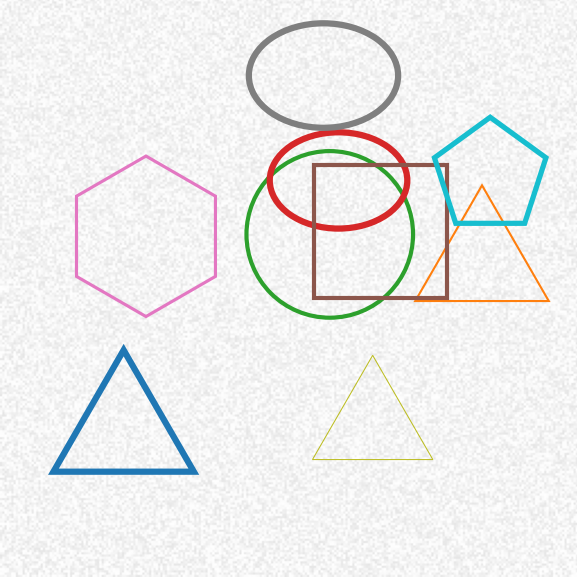[{"shape": "triangle", "thickness": 3, "radius": 0.7, "center": [0.214, 0.253]}, {"shape": "triangle", "thickness": 1, "radius": 0.67, "center": [0.835, 0.545]}, {"shape": "circle", "thickness": 2, "radius": 0.72, "center": [0.571, 0.593]}, {"shape": "oval", "thickness": 3, "radius": 0.6, "center": [0.586, 0.687]}, {"shape": "square", "thickness": 2, "radius": 0.57, "center": [0.659, 0.599]}, {"shape": "hexagon", "thickness": 1.5, "radius": 0.69, "center": [0.253, 0.59]}, {"shape": "oval", "thickness": 3, "radius": 0.65, "center": [0.56, 0.868]}, {"shape": "triangle", "thickness": 0.5, "radius": 0.6, "center": [0.645, 0.264]}, {"shape": "pentagon", "thickness": 2.5, "radius": 0.51, "center": [0.849, 0.695]}]